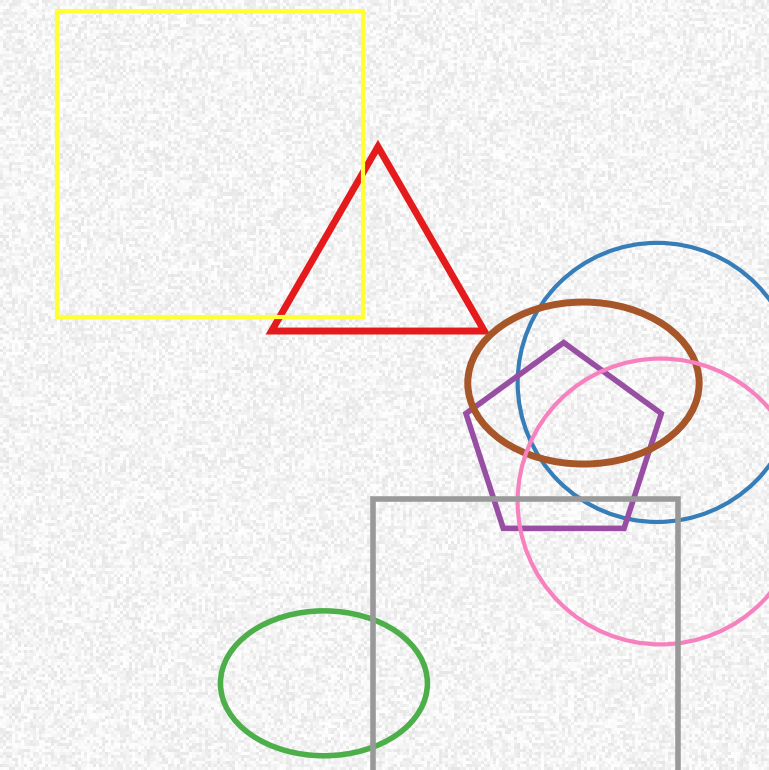[{"shape": "triangle", "thickness": 2.5, "radius": 0.8, "center": [0.491, 0.65]}, {"shape": "circle", "thickness": 1.5, "radius": 0.91, "center": [0.854, 0.503]}, {"shape": "oval", "thickness": 2, "radius": 0.67, "center": [0.421, 0.113]}, {"shape": "pentagon", "thickness": 2, "radius": 0.67, "center": [0.732, 0.422]}, {"shape": "square", "thickness": 1.5, "radius": 0.99, "center": [0.272, 0.787]}, {"shape": "oval", "thickness": 2.5, "radius": 0.75, "center": [0.758, 0.503]}, {"shape": "circle", "thickness": 1.5, "radius": 0.93, "center": [0.858, 0.349]}, {"shape": "square", "thickness": 2, "radius": 0.99, "center": [0.682, 0.154]}]